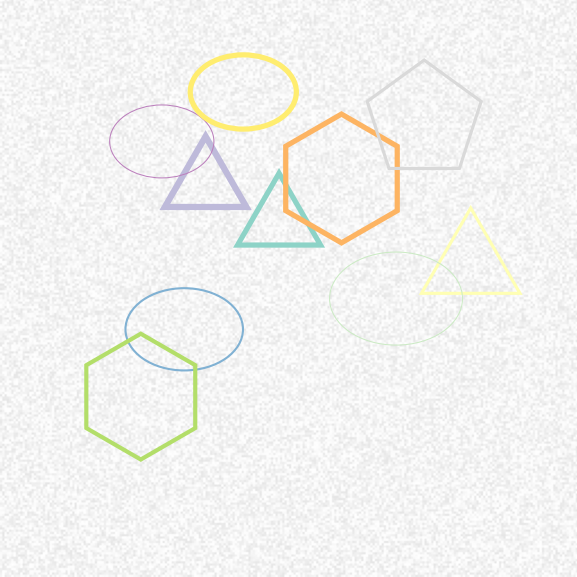[{"shape": "triangle", "thickness": 2.5, "radius": 0.41, "center": [0.483, 0.616]}, {"shape": "triangle", "thickness": 1.5, "radius": 0.49, "center": [0.815, 0.54]}, {"shape": "triangle", "thickness": 3, "radius": 0.41, "center": [0.356, 0.681]}, {"shape": "oval", "thickness": 1, "radius": 0.51, "center": [0.319, 0.429]}, {"shape": "hexagon", "thickness": 2.5, "radius": 0.56, "center": [0.591, 0.69]}, {"shape": "hexagon", "thickness": 2, "radius": 0.54, "center": [0.244, 0.312]}, {"shape": "pentagon", "thickness": 1.5, "radius": 0.52, "center": [0.734, 0.791]}, {"shape": "oval", "thickness": 0.5, "radius": 0.45, "center": [0.28, 0.754]}, {"shape": "oval", "thickness": 0.5, "radius": 0.58, "center": [0.686, 0.482]}, {"shape": "oval", "thickness": 2.5, "radius": 0.46, "center": [0.421, 0.84]}]